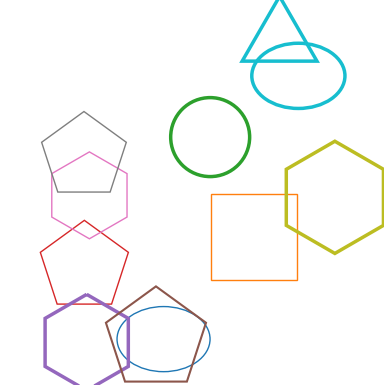[{"shape": "oval", "thickness": 1, "radius": 0.6, "center": [0.425, 0.119]}, {"shape": "square", "thickness": 1, "radius": 0.56, "center": [0.66, 0.384]}, {"shape": "circle", "thickness": 2.5, "radius": 0.51, "center": [0.546, 0.644]}, {"shape": "pentagon", "thickness": 1, "radius": 0.6, "center": [0.219, 0.307]}, {"shape": "hexagon", "thickness": 2.5, "radius": 0.62, "center": [0.225, 0.111]}, {"shape": "pentagon", "thickness": 1.5, "radius": 0.68, "center": [0.405, 0.119]}, {"shape": "hexagon", "thickness": 1, "radius": 0.56, "center": [0.232, 0.493]}, {"shape": "pentagon", "thickness": 1, "radius": 0.58, "center": [0.218, 0.595]}, {"shape": "hexagon", "thickness": 2.5, "radius": 0.73, "center": [0.87, 0.487]}, {"shape": "triangle", "thickness": 2.5, "radius": 0.56, "center": [0.726, 0.897]}, {"shape": "oval", "thickness": 2.5, "radius": 0.6, "center": [0.775, 0.803]}]